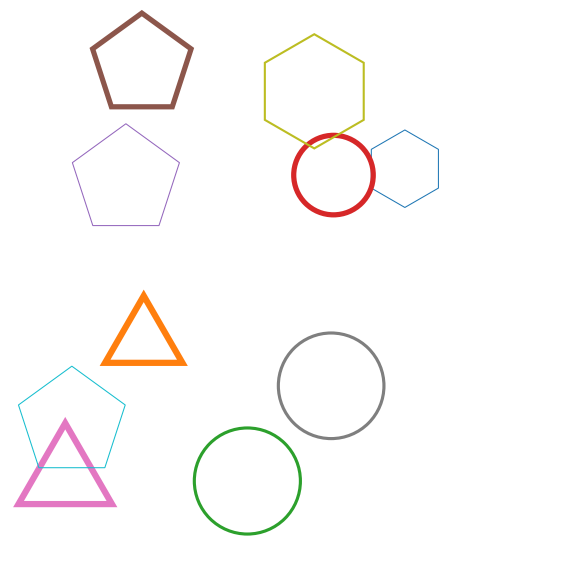[{"shape": "hexagon", "thickness": 0.5, "radius": 0.34, "center": [0.701, 0.707]}, {"shape": "triangle", "thickness": 3, "radius": 0.39, "center": [0.249, 0.41]}, {"shape": "circle", "thickness": 1.5, "radius": 0.46, "center": [0.428, 0.166]}, {"shape": "circle", "thickness": 2.5, "radius": 0.34, "center": [0.577, 0.696]}, {"shape": "pentagon", "thickness": 0.5, "radius": 0.49, "center": [0.218, 0.687]}, {"shape": "pentagon", "thickness": 2.5, "radius": 0.45, "center": [0.246, 0.887]}, {"shape": "triangle", "thickness": 3, "radius": 0.47, "center": [0.113, 0.173]}, {"shape": "circle", "thickness": 1.5, "radius": 0.46, "center": [0.573, 0.331]}, {"shape": "hexagon", "thickness": 1, "radius": 0.49, "center": [0.544, 0.841]}, {"shape": "pentagon", "thickness": 0.5, "radius": 0.49, "center": [0.124, 0.268]}]